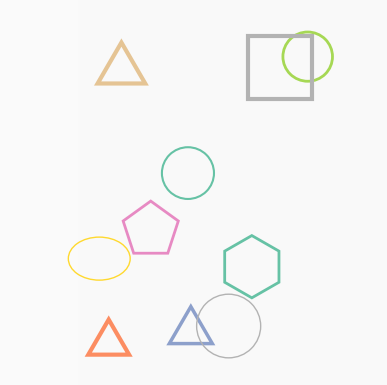[{"shape": "circle", "thickness": 1.5, "radius": 0.34, "center": [0.485, 0.55]}, {"shape": "hexagon", "thickness": 2, "radius": 0.4, "center": [0.65, 0.307]}, {"shape": "triangle", "thickness": 3, "radius": 0.3, "center": [0.28, 0.109]}, {"shape": "triangle", "thickness": 2.5, "radius": 0.32, "center": [0.492, 0.14]}, {"shape": "pentagon", "thickness": 2, "radius": 0.37, "center": [0.389, 0.403]}, {"shape": "circle", "thickness": 2, "radius": 0.32, "center": [0.794, 0.853]}, {"shape": "oval", "thickness": 1, "radius": 0.4, "center": [0.256, 0.328]}, {"shape": "triangle", "thickness": 3, "radius": 0.35, "center": [0.313, 0.819]}, {"shape": "square", "thickness": 3, "radius": 0.41, "center": [0.723, 0.824]}, {"shape": "circle", "thickness": 1, "radius": 0.41, "center": [0.59, 0.153]}]